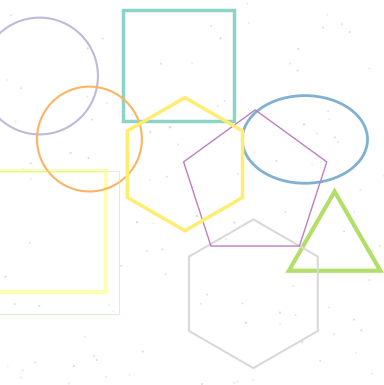[{"shape": "square", "thickness": 2.5, "radius": 0.72, "center": [0.464, 0.83]}, {"shape": "square", "thickness": 3, "radius": 0.79, "center": [0.118, 0.399]}, {"shape": "circle", "thickness": 1.5, "radius": 0.76, "center": [0.103, 0.803]}, {"shape": "oval", "thickness": 2, "radius": 0.81, "center": [0.792, 0.638]}, {"shape": "circle", "thickness": 1.5, "radius": 0.68, "center": [0.232, 0.639]}, {"shape": "triangle", "thickness": 3, "radius": 0.69, "center": [0.869, 0.365]}, {"shape": "hexagon", "thickness": 1.5, "radius": 0.97, "center": [0.658, 0.237]}, {"shape": "pentagon", "thickness": 1, "radius": 0.98, "center": [0.663, 0.519]}, {"shape": "square", "thickness": 0.5, "radius": 0.93, "center": [0.122, 0.37]}, {"shape": "hexagon", "thickness": 2.5, "radius": 0.86, "center": [0.48, 0.574]}]